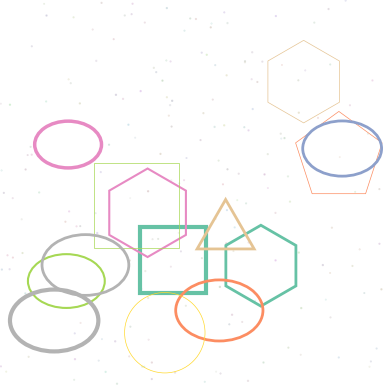[{"shape": "hexagon", "thickness": 2, "radius": 0.53, "center": [0.678, 0.31]}, {"shape": "square", "thickness": 3, "radius": 0.43, "center": [0.45, 0.324]}, {"shape": "oval", "thickness": 2, "radius": 0.57, "center": [0.57, 0.194]}, {"shape": "pentagon", "thickness": 0.5, "radius": 0.59, "center": [0.88, 0.592]}, {"shape": "oval", "thickness": 2, "radius": 0.51, "center": [0.889, 0.614]}, {"shape": "oval", "thickness": 2.5, "radius": 0.43, "center": [0.177, 0.625]}, {"shape": "hexagon", "thickness": 1.5, "radius": 0.57, "center": [0.383, 0.447]}, {"shape": "square", "thickness": 0.5, "radius": 0.55, "center": [0.353, 0.467]}, {"shape": "oval", "thickness": 1.5, "radius": 0.5, "center": [0.172, 0.27]}, {"shape": "circle", "thickness": 0.5, "radius": 0.52, "center": [0.428, 0.136]}, {"shape": "hexagon", "thickness": 0.5, "radius": 0.54, "center": [0.789, 0.788]}, {"shape": "triangle", "thickness": 2, "radius": 0.43, "center": [0.586, 0.396]}, {"shape": "oval", "thickness": 2, "radius": 0.56, "center": [0.222, 0.312]}, {"shape": "oval", "thickness": 3, "radius": 0.57, "center": [0.141, 0.168]}]